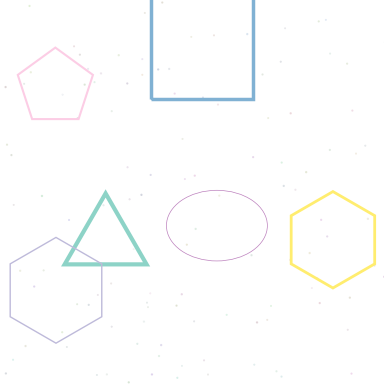[{"shape": "triangle", "thickness": 3, "radius": 0.61, "center": [0.274, 0.375]}, {"shape": "hexagon", "thickness": 1, "radius": 0.69, "center": [0.145, 0.246]}, {"shape": "square", "thickness": 2.5, "radius": 0.66, "center": [0.524, 0.874]}, {"shape": "pentagon", "thickness": 1.5, "radius": 0.51, "center": [0.144, 0.774]}, {"shape": "oval", "thickness": 0.5, "radius": 0.66, "center": [0.563, 0.414]}, {"shape": "hexagon", "thickness": 2, "radius": 0.63, "center": [0.865, 0.377]}]